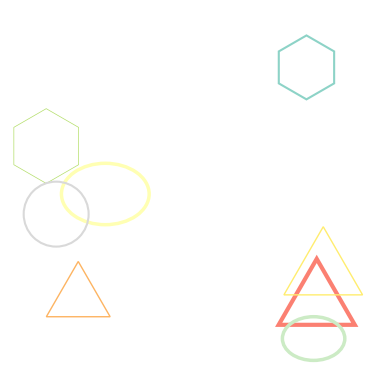[{"shape": "hexagon", "thickness": 1.5, "radius": 0.42, "center": [0.796, 0.825]}, {"shape": "oval", "thickness": 2.5, "radius": 0.57, "center": [0.274, 0.496]}, {"shape": "triangle", "thickness": 3, "radius": 0.57, "center": [0.823, 0.213]}, {"shape": "triangle", "thickness": 1, "radius": 0.48, "center": [0.203, 0.225]}, {"shape": "hexagon", "thickness": 0.5, "radius": 0.49, "center": [0.12, 0.621]}, {"shape": "circle", "thickness": 1.5, "radius": 0.42, "center": [0.146, 0.444]}, {"shape": "oval", "thickness": 2.5, "radius": 0.41, "center": [0.815, 0.121]}, {"shape": "triangle", "thickness": 1, "radius": 0.59, "center": [0.84, 0.293]}]